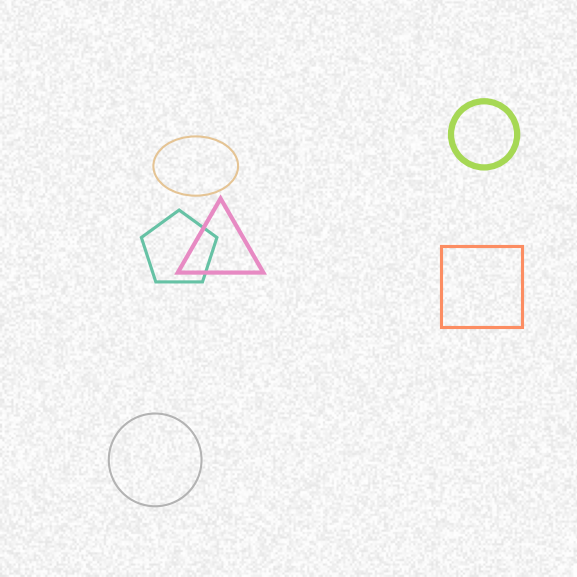[{"shape": "pentagon", "thickness": 1.5, "radius": 0.34, "center": [0.31, 0.567]}, {"shape": "square", "thickness": 1.5, "radius": 0.35, "center": [0.834, 0.503]}, {"shape": "triangle", "thickness": 2, "radius": 0.43, "center": [0.382, 0.57]}, {"shape": "circle", "thickness": 3, "radius": 0.29, "center": [0.838, 0.767]}, {"shape": "oval", "thickness": 1, "radius": 0.37, "center": [0.339, 0.712]}, {"shape": "circle", "thickness": 1, "radius": 0.4, "center": [0.269, 0.203]}]